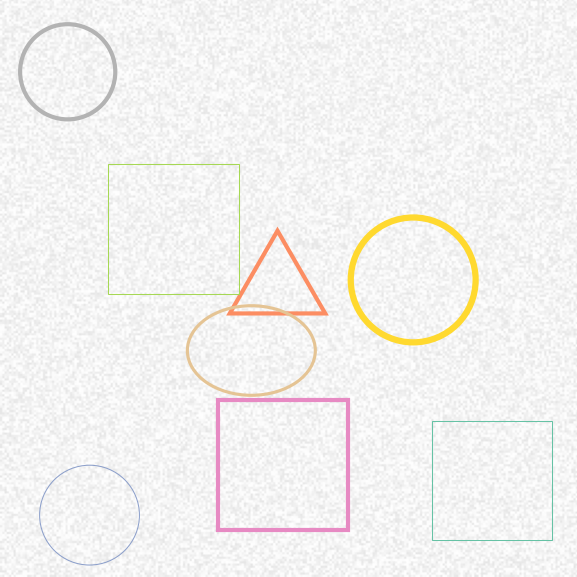[{"shape": "square", "thickness": 0.5, "radius": 0.52, "center": [0.852, 0.167]}, {"shape": "triangle", "thickness": 2, "radius": 0.48, "center": [0.481, 0.504]}, {"shape": "circle", "thickness": 0.5, "radius": 0.43, "center": [0.155, 0.107]}, {"shape": "square", "thickness": 2, "radius": 0.56, "center": [0.491, 0.194]}, {"shape": "square", "thickness": 0.5, "radius": 0.56, "center": [0.3, 0.603]}, {"shape": "circle", "thickness": 3, "radius": 0.54, "center": [0.715, 0.514]}, {"shape": "oval", "thickness": 1.5, "radius": 0.55, "center": [0.435, 0.392]}, {"shape": "circle", "thickness": 2, "radius": 0.41, "center": [0.117, 0.875]}]